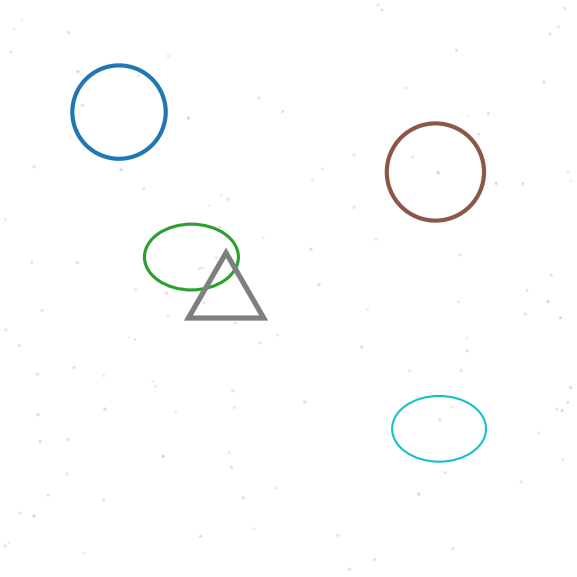[{"shape": "circle", "thickness": 2, "radius": 0.4, "center": [0.206, 0.805]}, {"shape": "oval", "thickness": 1.5, "radius": 0.41, "center": [0.331, 0.554]}, {"shape": "circle", "thickness": 2, "radius": 0.42, "center": [0.754, 0.701]}, {"shape": "triangle", "thickness": 2.5, "radius": 0.38, "center": [0.391, 0.486]}, {"shape": "oval", "thickness": 1, "radius": 0.41, "center": [0.76, 0.257]}]